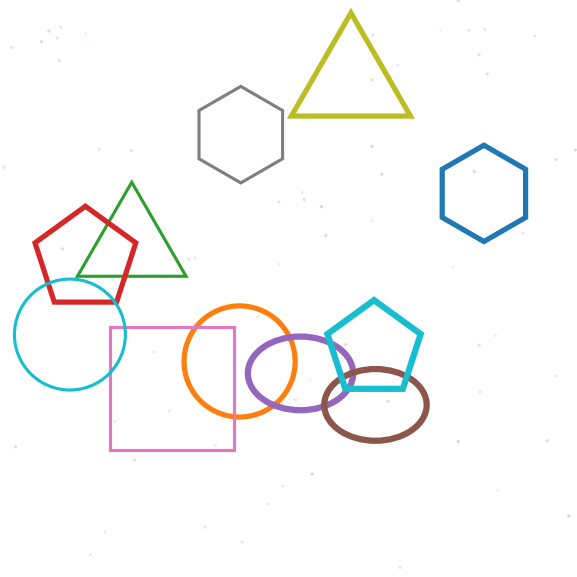[{"shape": "hexagon", "thickness": 2.5, "radius": 0.42, "center": [0.838, 0.664]}, {"shape": "circle", "thickness": 2.5, "radius": 0.48, "center": [0.415, 0.373]}, {"shape": "triangle", "thickness": 1.5, "radius": 0.54, "center": [0.228, 0.575]}, {"shape": "pentagon", "thickness": 2.5, "radius": 0.46, "center": [0.148, 0.55]}, {"shape": "oval", "thickness": 3, "radius": 0.46, "center": [0.52, 0.353]}, {"shape": "oval", "thickness": 3, "radius": 0.44, "center": [0.65, 0.298]}, {"shape": "square", "thickness": 1.5, "radius": 0.54, "center": [0.298, 0.326]}, {"shape": "hexagon", "thickness": 1.5, "radius": 0.42, "center": [0.417, 0.766]}, {"shape": "triangle", "thickness": 2.5, "radius": 0.6, "center": [0.608, 0.858]}, {"shape": "pentagon", "thickness": 3, "radius": 0.42, "center": [0.648, 0.395]}, {"shape": "circle", "thickness": 1.5, "radius": 0.48, "center": [0.121, 0.42]}]